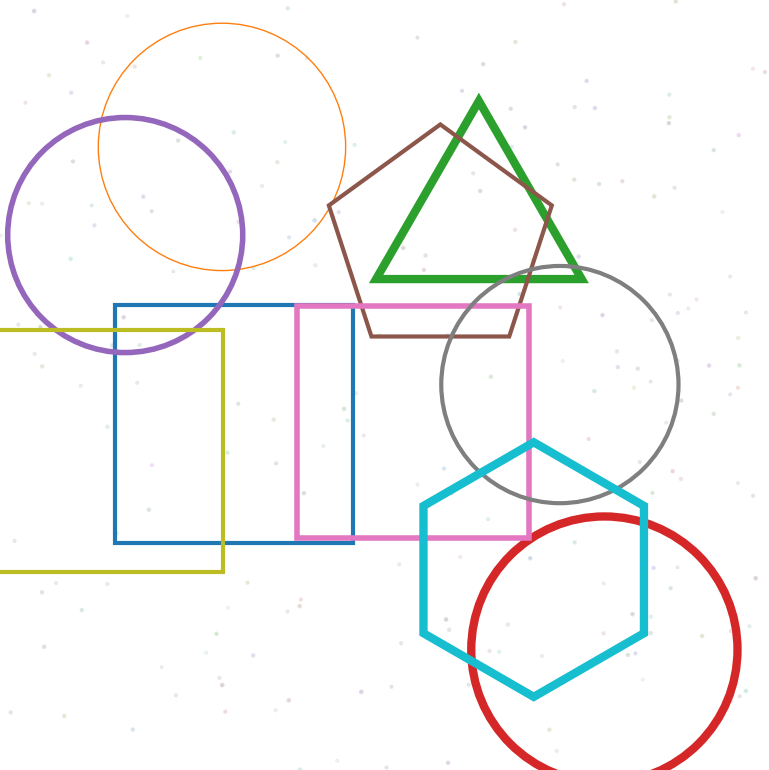[{"shape": "square", "thickness": 1.5, "radius": 0.77, "center": [0.304, 0.45]}, {"shape": "circle", "thickness": 0.5, "radius": 0.8, "center": [0.288, 0.809]}, {"shape": "triangle", "thickness": 3, "radius": 0.77, "center": [0.622, 0.715]}, {"shape": "circle", "thickness": 3, "radius": 0.86, "center": [0.785, 0.156]}, {"shape": "circle", "thickness": 2, "radius": 0.76, "center": [0.163, 0.695]}, {"shape": "pentagon", "thickness": 1.5, "radius": 0.76, "center": [0.572, 0.686]}, {"shape": "square", "thickness": 2, "radius": 0.75, "center": [0.537, 0.452]}, {"shape": "circle", "thickness": 1.5, "radius": 0.77, "center": [0.727, 0.501]}, {"shape": "square", "thickness": 1.5, "radius": 0.79, "center": [0.133, 0.415]}, {"shape": "hexagon", "thickness": 3, "radius": 0.83, "center": [0.693, 0.26]}]